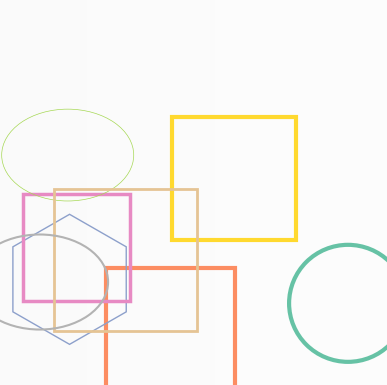[{"shape": "circle", "thickness": 3, "radius": 0.76, "center": [0.898, 0.212]}, {"shape": "square", "thickness": 3, "radius": 0.83, "center": [0.44, 0.139]}, {"shape": "hexagon", "thickness": 1, "radius": 0.84, "center": [0.18, 0.274]}, {"shape": "square", "thickness": 2.5, "radius": 0.69, "center": [0.197, 0.357]}, {"shape": "oval", "thickness": 0.5, "radius": 0.85, "center": [0.175, 0.597]}, {"shape": "square", "thickness": 3, "radius": 0.8, "center": [0.605, 0.535]}, {"shape": "square", "thickness": 2, "radius": 0.92, "center": [0.324, 0.325]}, {"shape": "oval", "thickness": 1.5, "radius": 0.88, "center": [0.103, 0.267]}]